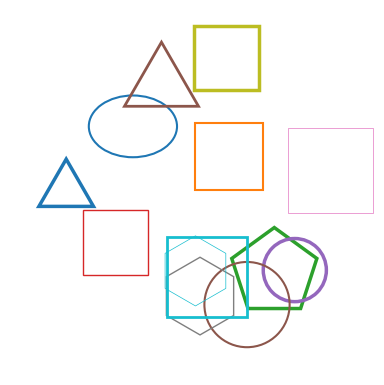[{"shape": "triangle", "thickness": 2.5, "radius": 0.41, "center": [0.172, 0.505]}, {"shape": "oval", "thickness": 1.5, "radius": 0.57, "center": [0.345, 0.672]}, {"shape": "square", "thickness": 1.5, "radius": 0.44, "center": [0.595, 0.594]}, {"shape": "pentagon", "thickness": 2.5, "radius": 0.58, "center": [0.712, 0.293]}, {"shape": "square", "thickness": 1, "radius": 0.42, "center": [0.301, 0.371]}, {"shape": "circle", "thickness": 2.5, "radius": 0.41, "center": [0.766, 0.298]}, {"shape": "circle", "thickness": 1.5, "radius": 0.55, "center": [0.642, 0.209]}, {"shape": "triangle", "thickness": 2, "radius": 0.55, "center": [0.419, 0.779]}, {"shape": "square", "thickness": 0.5, "radius": 0.55, "center": [0.858, 0.557]}, {"shape": "hexagon", "thickness": 1, "radius": 0.5, "center": [0.52, 0.231]}, {"shape": "square", "thickness": 2.5, "radius": 0.42, "center": [0.588, 0.85]}, {"shape": "square", "thickness": 2, "radius": 0.52, "center": [0.538, 0.28]}, {"shape": "hexagon", "thickness": 0.5, "radius": 0.46, "center": [0.508, 0.296]}]